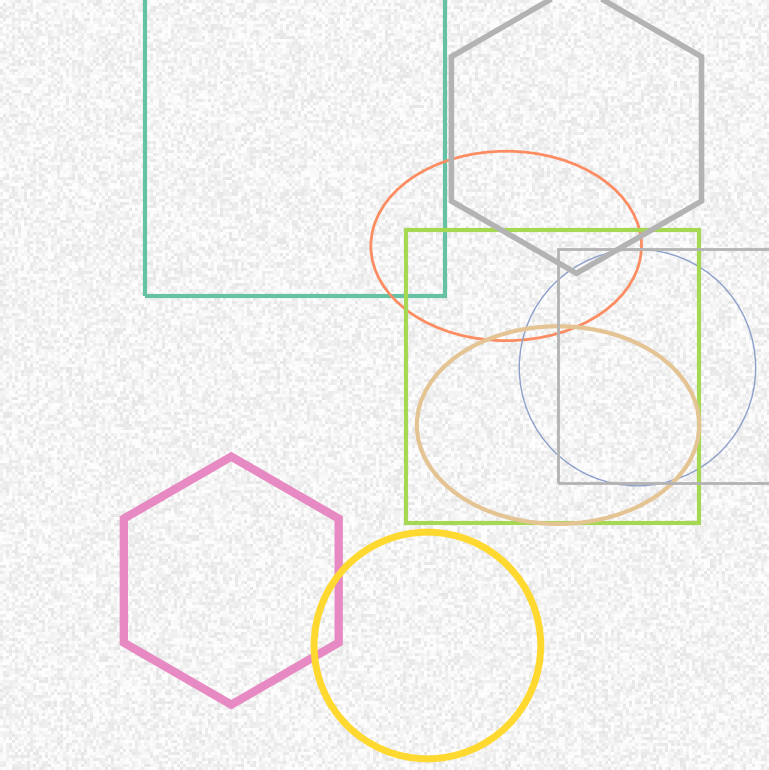[{"shape": "square", "thickness": 1.5, "radius": 0.97, "center": [0.383, 0.81]}, {"shape": "oval", "thickness": 1, "radius": 0.88, "center": [0.657, 0.681]}, {"shape": "circle", "thickness": 0.5, "radius": 0.77, "center": [0.828, 0.523]}, {"shape": "hexagon", "thickness": 3, "radius": 0.81, "center": [0.3, 0.246]}, {"shape": "square", "thickness": 1.5, "radius": 0.95, "center": [0.718, 0.511]}, {"shape": "circle", "thickness": 2.5, "radius": 0.74, "center": [0.555, 0.162]}, {"shape": "oval", "thickness": 1.5, "radius": 0.92, "center": [0.725, 0.448]}, {"shape": "square", "thickness": 1, "radius": 0.76, "center": [0.877, 0.525]}, {"shape": "hexagon", "thickness": 2, "radius": 0.94, "center": [0.749, 0.833]}]